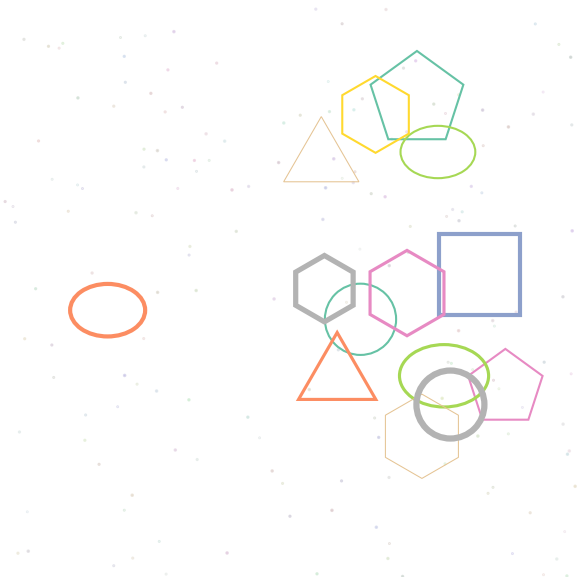[{"shape": "circle", "thickness": 1, "radius": 0.31, "center": [0.624, 0.446]}, {"shape": "pentagon", "thickness": 1, "radius": 0.42, "center": [0.722, 0.826]}, {"shape": "triangle", "thickness": 1.5, "radius": 0.39, "center": [0.584, 0.346]}, {"shape": "oval", "thickness": 2, "radius": 0.32, "center": [0.186, 0.462]}, {"shape": "square", "thickness": 2, "radius": 0.35, "center": [0.831, 0.523]}, {"shape": "hexagon", "thickness": 1.5, "radius": 0.37, "center": [0.705, 0.492]}, {"shape": "pentagon", "thickness": 1, "radius": 0.34, "center": [0.875, 0.327]}, {"shape": "oval", "thickness": 1.5, "radius": 0.39, "center": [0.769, 0.348]}, {"shape": "oval", "thickness": 1, "radius": 0.32, "center": [0.758, 0.736]}, {"shape": "hexagon", "thickness": 1, "radius": 0.33, "center": [0.65, 0.801]}, {"shape": "triangle", "thickness": 0.5, "radius": 0.38, "center": [0.556, 0.722]}, {"shape": "hexagon", "thickness": 0.5, "radius": 0.36, "center": [0.731, 0.244]}, {"shape": "hexagon", "thickness": 2.5, "radius": 0.29, "center": [0.562, 0.499]}, {"shape": "circle", "thickness": 3, "radius": 0.29, "center": [0.78, 0.299]}]